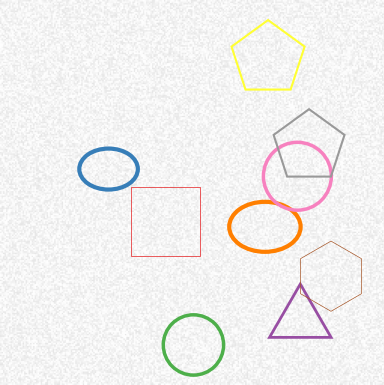[{"shape": "square", "thickness": 0.5, "radius": 0.45, "center": [0.43, 0.425]}, {"shape": "oval", "thickness": 3, "radius": 0.38, "center": [0.282, 0.561]}, {"shape": "circle", "thickness": 2.5, "radius": 0.39, "center": [0.502, 0.104]}, {"shape": "triangle", "thickness": 2, "radius": 0.46, "center": [0.78, 0.17]}, {"shape": "oval", "thickness": 3, "radius": 0.46, "center": [0.688, 0.411]}, {"shape": "pentagon", "thickness": 1.5, "radius": 0.5, "center": [0.696, 0.848]}, {"shape": "hexagon", "thickness": 0.5, "radius": 0.46, "center": [0.86, 0.283]}, {"shape": "circle", "thickness": 2.5, "radius": 0.44, "center": [0.772, 0.542]}, {"shape": "pentagon", "thickness": 1.5, "radius": 0.48, "center": [0.803, 0.62]}]